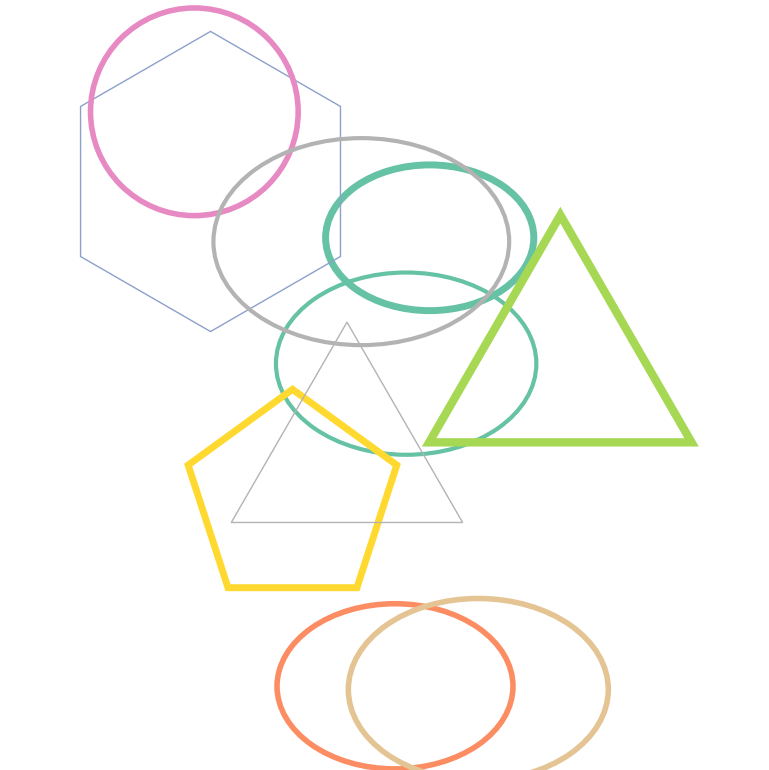[{"shape": "oval", "thickness": 2.5, "radius": 0.68, "center": [0.558, 0.691]}, {"shape": "oval", "thickness": 1.5, "radius": 0.85, "center": [0.527, 0.528]}, {"shape": "oval", "thickness": 2, "radius": 0.77, "center": [0.513, 0.109]}, {"shape": "hexagon", "thickness": 0.5, "radius": 0.97, "center": [0.273, 0.764]}, {"shape": "circle", "thickness": 2, "radius": 0.67, "center": [0.252, 0.855]}, {"shape": "triangle", "thickness": 3, "radius": 0.98, "center": [0.728, 0.524]}, {"shape": "pentagon", "thickness": 2.5, "radius": 0.71, "center": [0.38, 0.352]}, {"shape": "oval", "thickness": 2, "radius": 0.84, "center": [0.621, 0.105]}, {"shape": "triangle", "thickness": 0.5, "radius": 0.87, "center": [0.451, 0.408]}, {"shape": "oval", "thickness": 1.5, "radius": 0.96, "center": [0.469, 0.686]}]